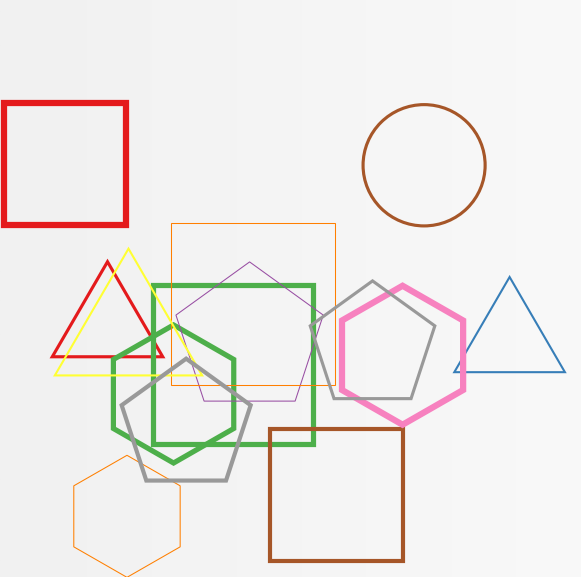[{"shape": "square", "thickness": 3, "radius": 0.53, "center": [0.112, 0.715]}, {"shape": "triangle", "thickness": 1.5, "radius": 0.55, "center": [0.185, 0.436]}, {"shape": "triangle", "thickness": 1, "radius": 0.55, "center": [0.877, 0.41]}, {"shape": "square", "thickness": 2.5, "radius": 0.69, "center": [0.401, 0.369]}, {"shape": "hexagon", "thickness": 2.5, "radius": 0.6, "center": [0.299, 0.317]}, {"shape": "pentagon", "thickness": 0.5, "radius": 0.67, "center": [0.429, 0.412]}, {"shape": "hexagon", "thickness": 0.5, "radius": 0.53, "center": [0.218, 0.105]}, {"shape": "square", "thickness": 0.5, "radius": 0.7, "center": [0.435, 0.473]}, {"shape": "triangle", "thickness": 1, "radius": 0.73, "center": [0.221, 0.422]}, {"shape": "square", "thickness": 2, "radius": 0.57, "center": [0.578, 0.142]}, {"shape": "circle", "thickness": 1.5, "radius": 0.53, "center": [0.73, 0.713]}, {"shape": "hexagon", "thickness": 3, "radius": 0.6, "center": [0.693, 0.384]}, {"shape": "pentagon", "thickness": 1.5, "radius": 0.56, "center": [0.641, 0.4]}, {"shape": "pentagon", "thickness": 2, "radius": 0.58, "center": [0.32, 0.261]}]